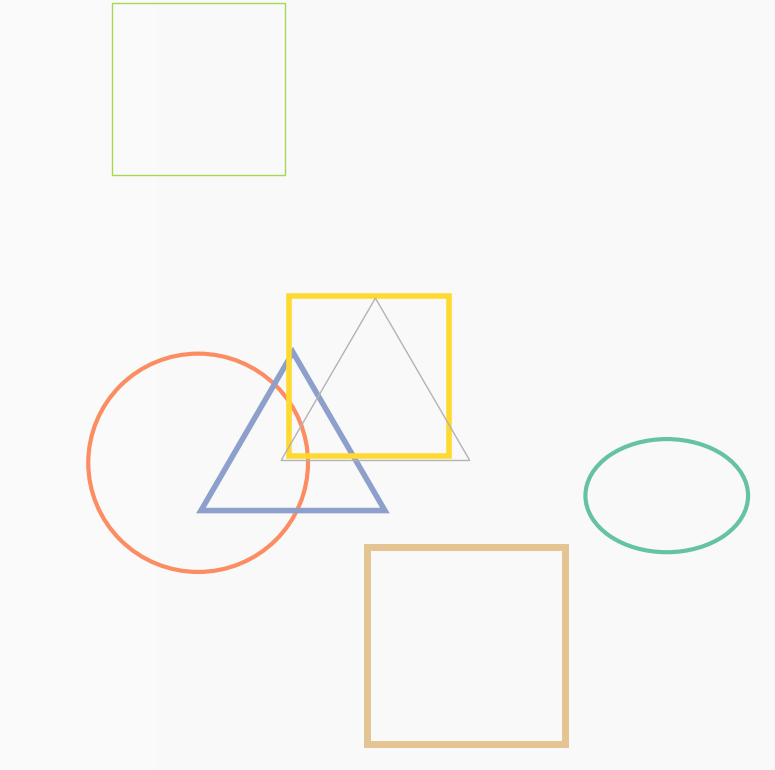[{"shape": "oval", "thickness": 1.5, "radius": 0.52, "center": [0.86, 0.356]}, {"shape": "circle", "thickness": 1.5, "radius": 0.71, "center": [0.256, 0.399]}, {"shape": "triangle", "thickness": 2, "radius": 0.69, "center": [0.378, 0.405]}, {"shape": "square", "thickness": 0.5, "radius": 0.56, "center": [0.256, 0.884]}, {"shape": "square", "thickness": 2, "radius": 0.52, "center": [0.476, 0.512]}, {"shape": "square", "thickness": 2.5, "radius": 0.64, "center": [0.602, 0.162]}, {"shape": "triangle", "thickness": 0.5, "radius": 0.7, "center": [0.484, 0.472]}]